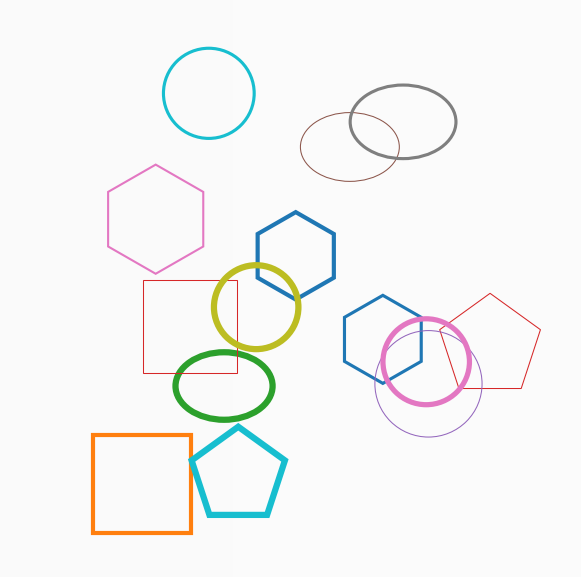[{"shape": "hexagon", "thickness": 1.5, "radius": 0.38, "center": [0.659, 0.411]}, {"shape": "hexagon", "thickness": 2, "radius": 0.38, "center": [0.509, 0.556]}, {"shape": "square", "thickness": 2, "radius": 0.42, "center": [0.245, 0.161]}, {"shape": "oval", "thickness": 3, "radius": 0.42, "center": [0.385, 0.331]}, {"shape": "square", "thickness": 0.5, "radius": 0.4, "center": [0.327, 0.434]}, {"shape": "pentagon", "thickness": 0.5, "radius": 0.46, "center": [0.843, 0.4]}, {"shape": "circle", "thickness": 0.5, "radius": 0.46, "center": [0.737, 0.335]}, {"shape": "oval", "thickness": 0.5, "radius": 0.43, "center": [0.602, 0.745]}, {"shape": "hexagon", "thickness": 1, "radius": 0.47, "center": [0.268, 0.62]}, {"shape": "circle", "thickness": 2.5, "radius": 0.37, "center": [0.733, 0.373]}, {"shape": "oval", "thickness": 1.5, "radius": 0.46, "center": [0.693, 0.788]}, {"shape": "circle", "thickness": 3, "radius": 0.36, "center": [0.441, 0.467]}, {"shape": "circle", "thickness": 1.5, "radius": 0.39, "center": [0.359, 0.838]}, {"shape": "pentagon", "thickness": 3, "radius": 0.42, "center": [0.41, 0.176]}]